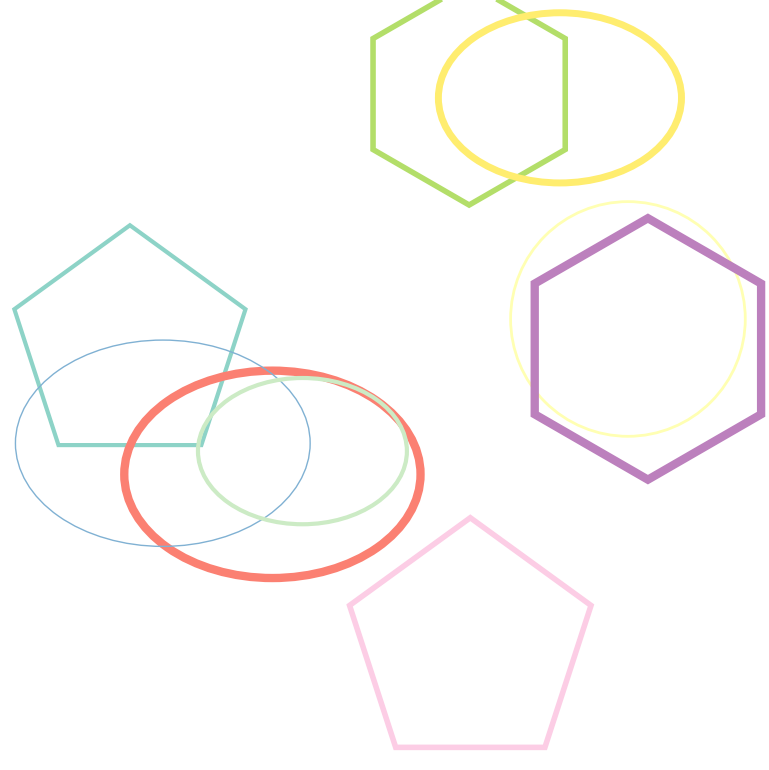[{"shape": "pentagon", "thickness": 1.5, "radius": 0.79, "center": [0.169, 0.55]}, {"shape": "circle", "thickness": 1, "radius": 0.76, "center": [0.815, 0.586]}, {"shape": "oval", "thickness": 3, "radius": 0.96, "center": [0.354, 0.384]}, {"shape": "oval", "thickness": 0.5, "radius": 0.96, "center": [0.211, 0.424]}, {"shape": "hexagon", "thickness": 2, "radius": 0.72, "center": [0.609, 0.878]}, {"shape": "pentagon", "thickness": 2, "radius": 0.82, "center": [0.611, 0.163]}, {"shape": "hexagon", "thickness": 3, "radius": 0.85, "center": [0.841, 0.547]}, {"shape": "oval", "thickness": 1.5, "radius": 0.68, "center": [0.393, 0.414]}, {"shape": "oval", "thickness": 2.5, "radius": 0.79, "center": [0.727, 0.873]}]